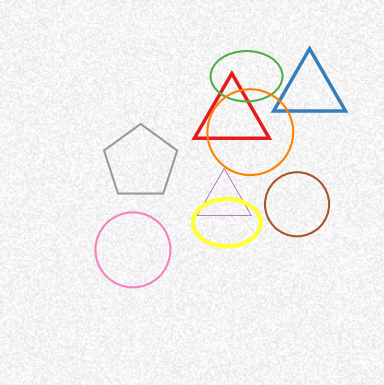[{"shape": "triangle", "thickness": 2.5, "radius": 0.56, "center": [0.602, 0.697]}, {"shape": "triangle", "thickness": 2.5, "radius": 0.54, "center": [0.804, 0.766]}, {"shape": "oval", "thickness": 1.5, "radius": 0.47, "center": [0.64, 0.802]}, {"shape": "triangle", "thickness": 0.5, "radius": 0.41, "center": [0.582, 0.481]}, {"shape": "circle", "thickness": 1.5, "radius": 0.56, "center": [0.65, 0.657]}, {"shape": "oval", "thickness": 3, "radius": 0.44, "center": [0.589, 0.422]}, {"shape": "circle", "thickness": 1.5, "radius": 0.42, "center": [0.772, 0.469]}, {"shape": "circle", "thickness": 1.5, "radius": 0.49, "center": [0.345, 0.351]}, {"shape": "pentagon", "thickness": 1.5, "radius": 0.5, "center": [0.365, 0.578]}]